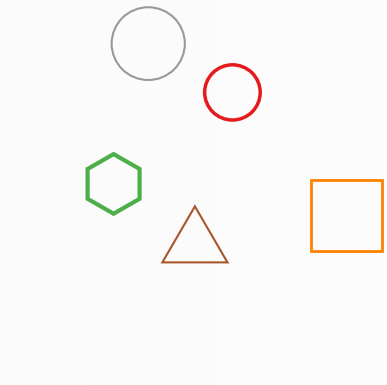[{"shape": "circle", "thickness": 2.5, "radius": 0.36, "center": [0.6, 0.76]}, {"shape": "hexagon", "thickness": 3, "radius": 0.39, "center": [0.293, 0.522]}, {"shape": "square", "thickness": 2, "radius": 0.46, "center": [0.893, 0.44]}, {"shape": "triangle", "thickness": 1.5, "radius": 0.49, "center": [0.503, 0.367]}, {"shape": "circle", "thickness": 1.5, "radius": 0.47, "center": [0.383, 0.887]}]